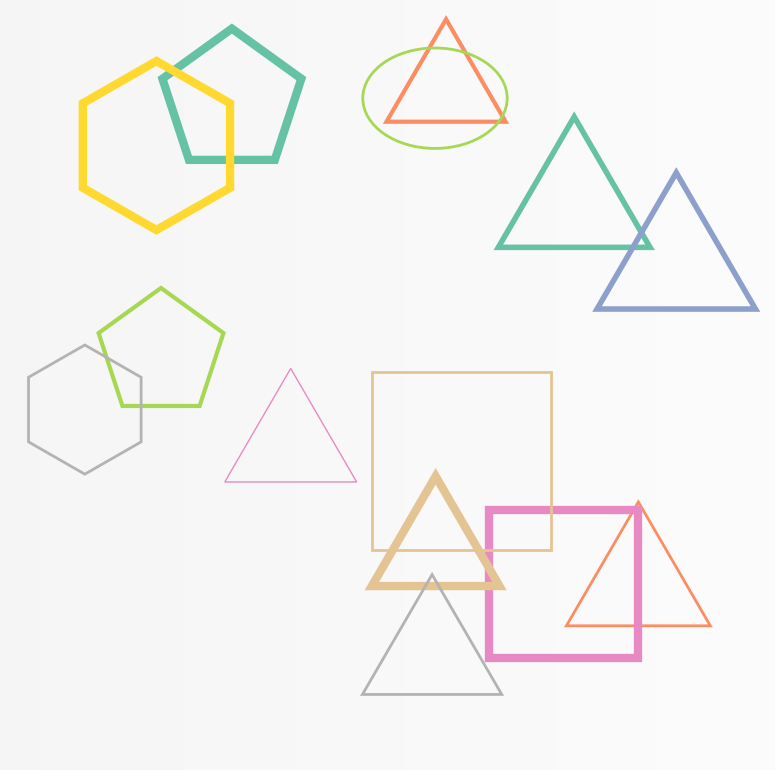[{"shape": "triangle", "thickness": 2, "radius": 0.56, "center": [0.741, 0.735]}, {"shape": "pentagon", "thickness": 3, "radius": 0.47, "center": [0.299, 0.869]}, {"shape": "triangle", "thickness": 1.5, "radius": 0.44, "center": [0.576, 0.886]}, {"shape": "triangle", "thickness": 1, "radius": 0.54, "center": [0.824, 0.241]}, {"shape": "triangle", "thickness": 2, "radius": 0.59, "center": [0.873, 0.658]}, {"shape": "square", "thickness": 3, "radius": 0.48, "center": [0.727, 0.241]}, {"shape": "triangle", "thickness": 0.5, "radius": 0.49, "center": [0.375, 0.423]}, {"shape": "oval", "thickness": 1, "radius": 0.47, "center": [0.561, 0.872]}, {"shape": "pentagon", "thickness": 1.5, "radius": 0.42, "center": [0.208, 0.541]}, {"shape": "hexagon", "thickness": 3, "radius": 0.55, "center": [0.202, 0.811]}, {"shape": "square", "thickness": 1, "radius": 0.58, "center": [0.595, 0.401]}, {"shape": "triangle", "thickness": 3, "radius": 0.48, "center": [0.562, 0.286]}, {"shape": "triangle", "thickness": 1, "radius": 0.52, "center": [0.558, 0.15]}, {"shape": "hexagon", "thickness": 1, "radius": 0.42, "center": [0.109, 0.468]}]